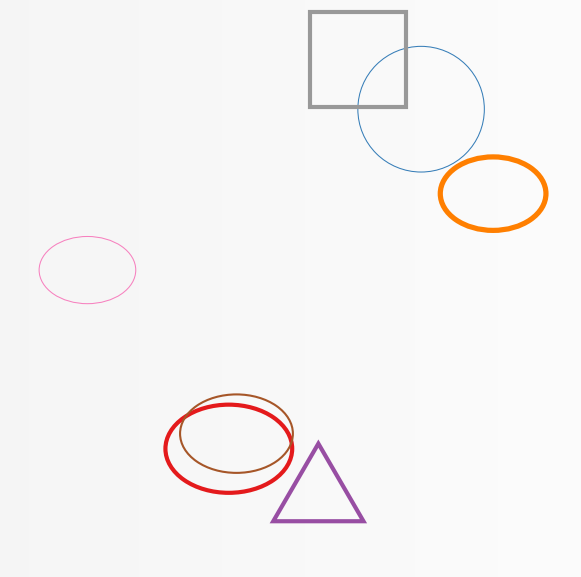[{"shape": "oval", "thickness": 2, "radius": 0.55, "center": [0.394, 0.222]}, {"shape": "circle", "thickness": 0.5, "radius": 0.54, "center": [0.724, 0.81]}, {"shape": "triangle", "thickness": 2, "radius": 0.45, "center": [0.548, 0.141]}, {"shape": "oval", "thickness": 2.5, "radius": 0.45, "center": [0.848, 0.664]}, {"shape": "oval", "thickness": 1, "radius": 0.49, "center": [0.407, 0.248]}, {"shape": "oval", "thickness": 0.5, "radius": 0.42, "center": [0.15, 0.531]}, {"shape": "square", "thickness": 2, "radius": 0.41, "center": [0.616, 0.896]}]